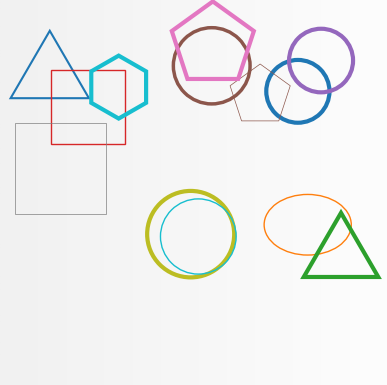[{"shape": "triangle", "thickness": 1.5, "radius": 0.58, "center": [0.128, 0.803]}, {"shape": "circle", "thickness": 3, "radius": 0.41, "center": [0.769, 0.763]}, {"shape": "oval", "thickness": 1, "radius": 0.56, "center": [0.794, 0.416]}, {"shape": "triangle", "thickness": 3, "radius": 0.55, "center": [0.88, 0.336]}, {"shape": "square", "thickness": 1, "radius": 0.48, "center": [0.228, 0.722]}, {"shape": "circle", "thickness": 3, "radius": 0.41, "center": [0.829, 0.843]}, {"shape": "pentagon", "thickness": 0.5, "radius": 0.41, "center": [0.671, 0.752]}, {"shape": "circle", "thickness": 2.5, "radius": 0.49, "center": [0.546, 0.829]}, {"shape": "pentagon", "thickness": 3, "radius": 0.56, "center": [0.549, 0.885]}, {"shape": "square", "thickness": 0.5, "radius": 0.59, "center": [0.156, 0.563]}, {"shape": "circle", "thickness": 3, "radius": 0.56, "center": [0.492, 0.392]}, {"shape": "circle", "thickness": 1, "radius": 0.49, "center": [0.512, 0.386]}, {"shape": "hexagon", "thickness": 3, "radius": 0.41, "center": [0.306, 0.774]}]